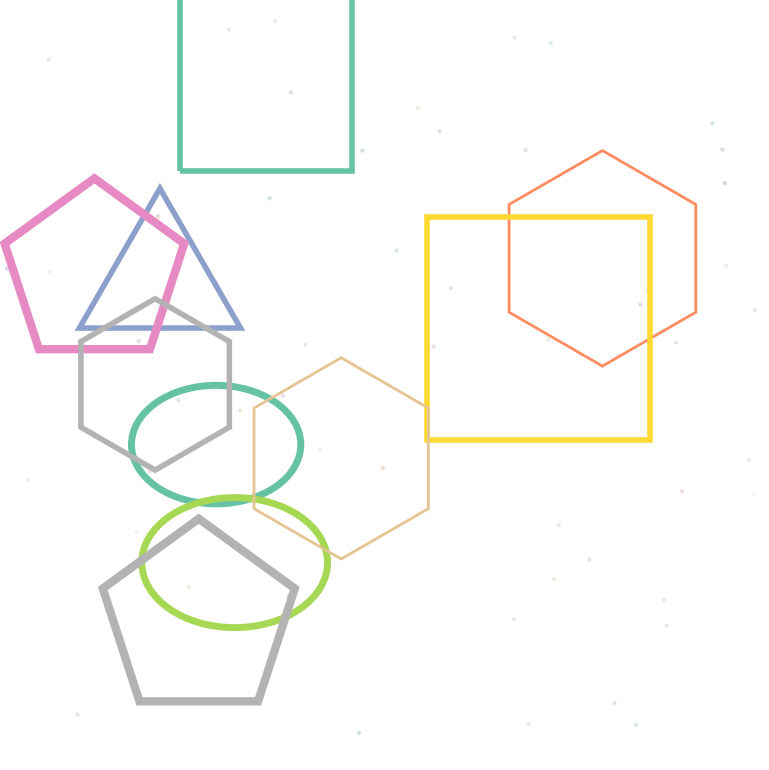[{"shape": "square", "thickness": 2, "radius": 0.56, "center": [0.345, 0.89]}, {"shape": "oval", "thickness": 2.5, "radius": 0.55, "center": [0.281, 0.423]}, {"shape": "hexagon", "thickness": 1, "radius": 0.7, "center": [0.782, 0.664]}, {"shape": "triangle", "thickness": 2, "radius": 0.6, "center": [0.208, 0.634]}, {"shape": "pentagon", "thickness": 3, "radius": 0.61, "center": [0.123, 0.646]}, {"shape": "oval", "thickness": 2.5, "radius": 0.6, "center": [0.305, 0.269]}, {"shape": "square", "thickness": 2, "radius": 0.72, "center": [0.699, 0.573]}, {"shape": "hexagon", "thickness": 1, "radius": 0.65, "center": [0.443, 0.405]}, {"shape": "hexagon", "thickness": 2, "radius": 0.56, "center": [0.201, 0.501]}, {"shape": "pentagon", "thickness": 3, "radius": 0.66, "center": [0.258, 0.195]}]